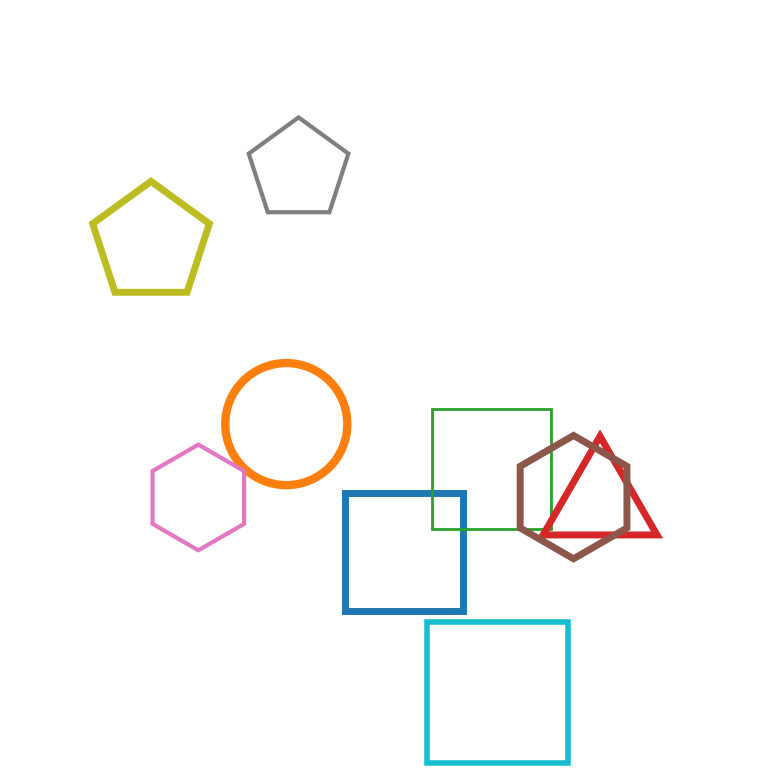[{"shape": "square", "thickness": 2.5, "radius": 0.38, "center": [0.525, 0.283]}, {"shape": "circle", "thickness": 3, "radius": 0.4, "center": [0.372, 0.449]}, {"shape": "square", "thickness": 1, "radius": 0.39, "center": [0.638, 0.391]}, {"shape": "triangle", "thickness": 2.5, "radius": 0.43, "center": [0.779, 0.348]}, {"shape": "hexagon", "thickness": 2.5, "radius": 0.4, "center": [0.745, 0.354]}, {"shape": "hexagon", "thickness": 1.5, "radius": 0.34, "center": [0.258, 0.354]}, {"shape": "pentagon", "thickness": 1.5, "radius": 0.34, "center": [0.388, 0.779]}, {"shape": "pentagon", "thickness": 2.5, "radius": 0.4, "center": [0.196, 0.685]}, {"shape": "square", "thickness": 2, "radius": 0.46, "center": [0.646, 0.101]}]